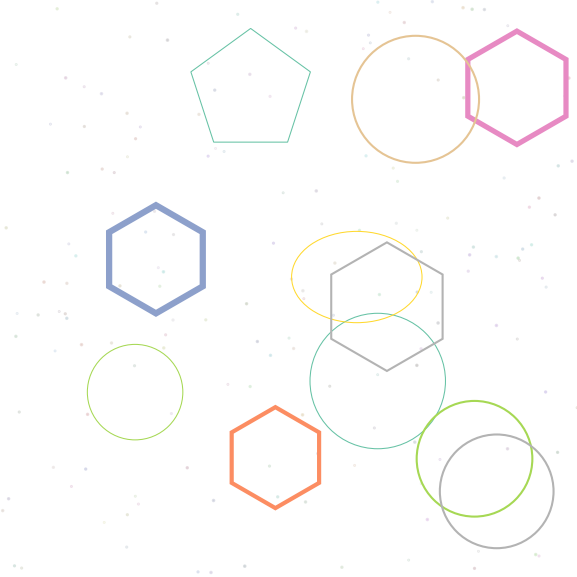[{"shape": "pentagon", "thickness": 0.5, "radius": 0.54, "center": [0.434, 0.841]}, {"shape": "circle", "thickness": 0.5, "radius": 0.59, "center": [0.654, 0.339]}, {"shape": "hexagon", "thickness": 2, "radius": 0.44, "center": [0.477, 0.207]}, {"shape": "hexagon", "thickness": 3, "radius": 0.47, "center": [0.27, 0.55]}, {"shape": "hexagon", "thickness": 2.5, "radius": 0.49, "center": [0.895, 0.847]}, {"shape": "circle", "thickness": 1, "radius": 0.5, "center": [0.822, 0.205]}, {"shape": "circle", "thickness": 0.5, "radius": 0.41, "center": [0.234, 0.32]}, {"shape": "oval", "thickness": 0.5, "radius": 0.56, "center": [0.618, 0.519]}, {"shape": "circle", "thickness": 1, "radius": 0.55, "center": [0.72, 0.827]}, {"shape": "circle", "thickness": 1, "radius": 0.49, "center": [0.86, 0.148]}, {"shape": "hexagon", "thickness": 1, "radius": 0.56, "center": [0.67, 0.468]}]